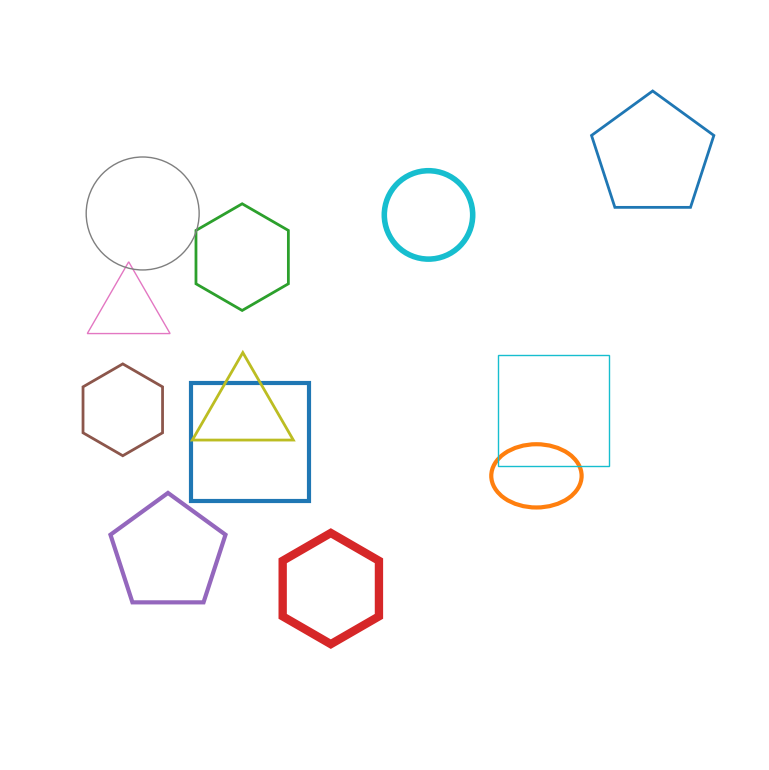[{"shape": "square", "thickness": 1.5, "radius": 0.38, "center": [0.325, 0.426]}, {"shape": "pentagon", "thickness": 1, "radius": 0.42, "center": [0.848, 0.798]}, {"shape": "oval", "thickness": 1.5, "radius": 0.29, "center": [0.697, 0.382]}, {"shape": "hexagon", "thickness": 1, "radius": 0.35, "center": [0.315, 0.666]}, {"shape": "hexagon", "thickness": 3, "radius": 0.36, "center": [0.43, 0.236]}, {"shape": "pentagon", "thickness": 1.5, "radius": 0.39, "center": [0.218, 0.281]}, {"shape": "hexagon", "thickness": 1, "radius": 0.3, "center": [0.159, 0.468]}, {"shape": "triangle", "thickness": 0.5, "radius": 0.31, "center": [0.167, 0.598]}, {"shape": "circle", "thickness": 0.5, "radius": 0.37, "center": [0.185, 0.723]}, {"shape": "triangle", "thickness": 1, "radius": 0.38, "center": [0.315, 0.466]}, {"shape": "square", "thickness": 0.5, "radius": 0.36, "center": [0.719, 0.467]}, {"shape": "circle", "thickness": 2, "radius": 0.29, "center": [0.556, 0.721]}]